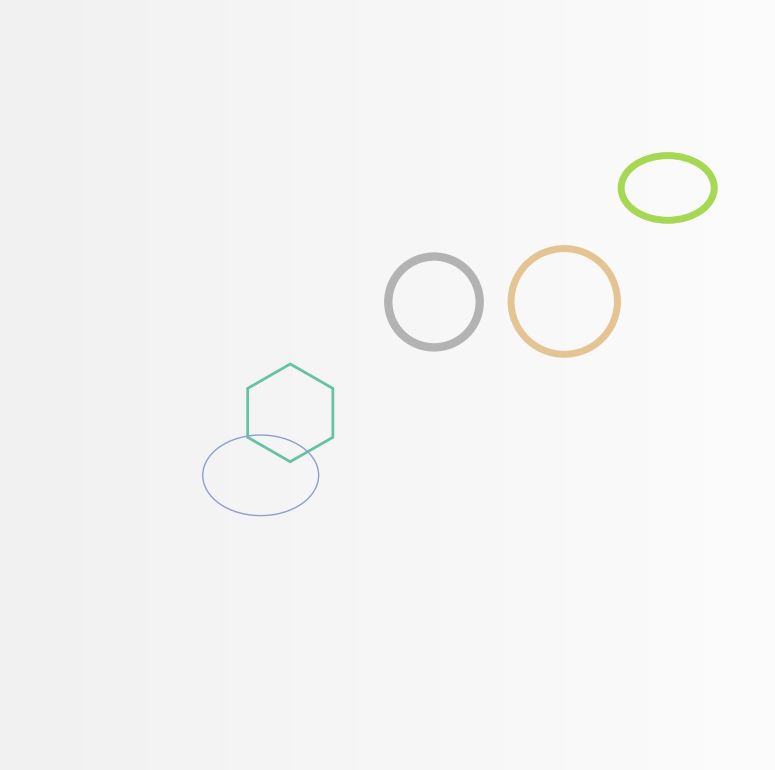[{"shape": "hexagon", "thickness": 1, "radius": 0.32, "center": [0.375, 0.464]}, {"shape": "oval", "thickness": 0.5, "radius": 0.37, "center": [0.336, 0.383]}, {"shape": "oval", "thickness": 2.5, "radius": 0.3, "center": [0.862, 0.756]}, {"shape": "circle", "thickness": 2.5, "radius": 0.34, "center": [0.728, 0.609]}, {"shape": "circle", "thickness": 3, "radius": 0.29, "center": [0.56, 0.608]}]